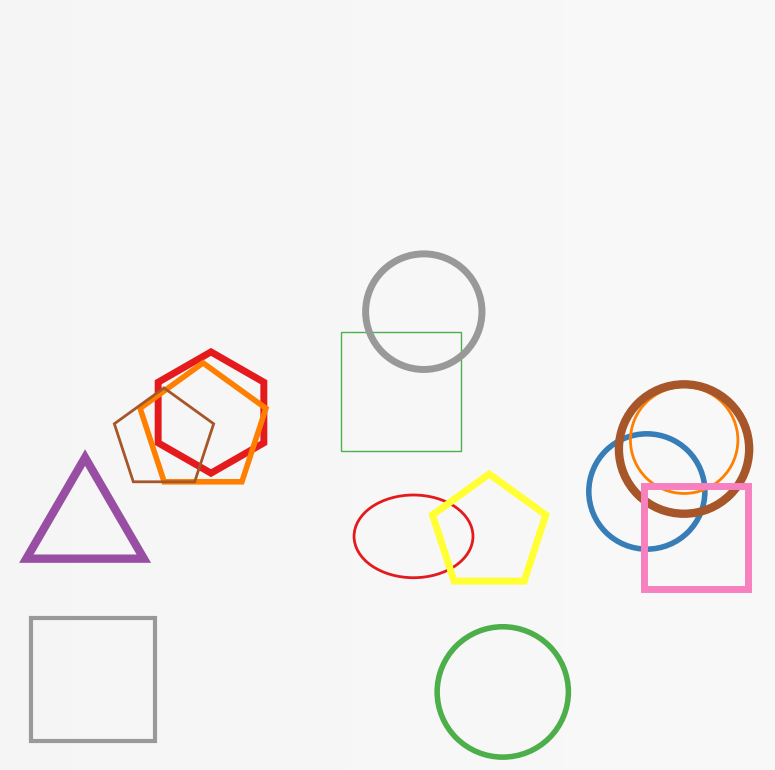[{"shape": "oval", "thickness": 1, "radius": 0.38, "center": [0.534, 0.303]}, {"shape": "hexagon", "thickness": 2.5, "radius": 0.39, "center": [0.272, 0.464]}, {"shape": "circle", "thickness": 2, "radius": 0.37, "center": [0.835, 0.362]}, {"shape": "circle", "thickness": 2, "radius": 0.42, "center": [0.649, 0.101]}, {"shape": "square", "thickness": 0.5, "radius": 0.39, "center": [0.518, 0.491]}, {"shape": "triangle", "thickness": 3, "radius": 0.44, "center": [0.11, 0.318]}, {"shape": "pentagon", "thickness": 2, "radius": 0.43, "center": [0.262, 0.443]}, {"shape": "circle", "thickness": 1, "radius": 0.35, "center": [0.883, 0.428]}, {"shape": "pentagon", "thickness": 2.5, "radius": 0.38, "center": [0.631, 0.307]}, {"shape": "circle", "thickness": 3, "radius": 0.42, "center": [0.883, 0.417]}, {"shape": "pentagon", "thickness": 1, "radius": 0.34, "center": [0.212, 0.429]}, {"shape": "square", "thickness": 2.5, "radius": 0.33, "center": [0.898, 0.302]}, {"shape": "square", "thickness": 1.5, "radius": 0.4, "center": [0.12, 0.118]}, {"shape": "circle", "thickness": 2.5, "radius": 0.38, "center": [0.547, 0.595]}]